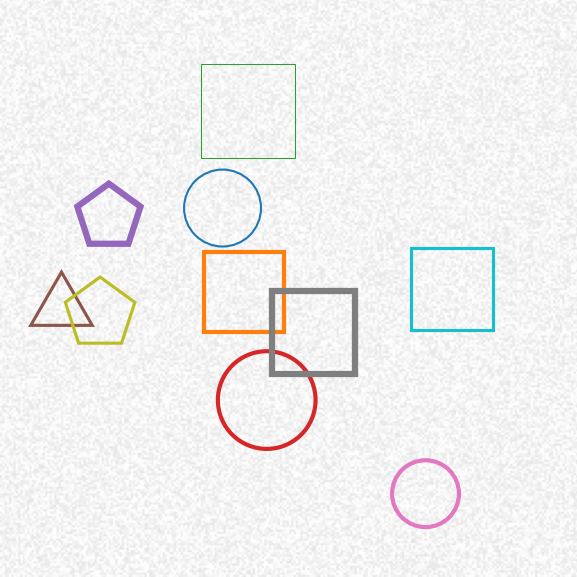[{"shape": "circle", "thickness": 1, "radius": 0.33, "center": [0.385, 0.639]}, {"shape": "square", "thickness": 2, "radius": 0.34, "center": [0.423, 0.494]}, {"shape": "square", "thickness": 0.5, "radius": 0.41, "center": [0.429, 0.807]}, {"shape": "circle", "thickness": 2, "radius": 0.42, "center": [0.462, 0.306]}, {"shape": "pentagon", "thickness": 3, "radius": 0.29, "center": [0.189, 0.624]}, {"shape": "triangle", "thickness": 1.5, "radius": 0.31, "center": [0.106, 0.466]}, {"shape": "circle", "thickness": 2, "radius": 0.29, "center": [0.737, 0.144]}, {"shape": "square", "thickness": 3, "radius": 0.36, "center": [0.543, 0.423]}, {"shape": "pentagon", "thickness": 1.5, "radius": 0.32, "center": [0.173, 0.456]}, {"shape": "square", "thickness": 1.5, "radius": 0.35, "center": [0.783, 0.499]}]